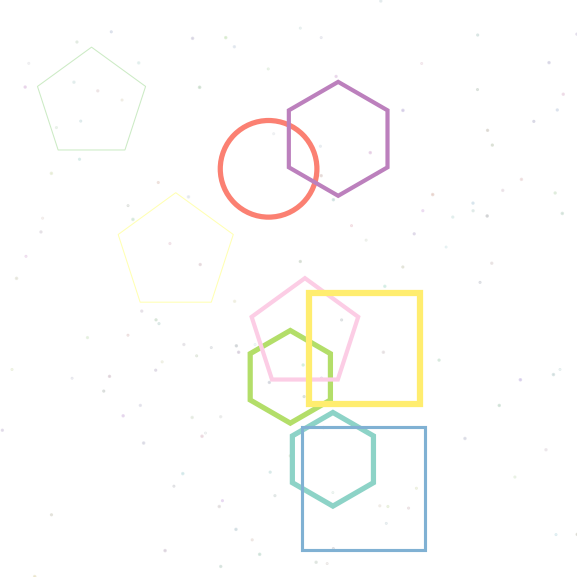[{"shape": "hexagon", "thickness": 2.5, "radius": 0.41, "center": [0.576, 0.204]}, {"shape": "pentagon", "thickness": 0.5, "radius": 0.52, "center": [0.304, 0.561]}, {"shape": "circle", "thickness": 2.5, "radius": 0.42, "center": [0.465, 0.707]}, {"shape": "square", "thickness": 1.5, "radius": 0.53, "center": [0.629, 0.154]}, {"shape": "hexagon", "thickness": 2.5, "radius": 0.4, "center": [0.503, 0.347]}, {"shape": "pentagon", "thickness": 2, "radius": 0.49, "center": [0.528, 0.42]}, {"shape": "hexagon", "thickness": 2, "radius": 0.49, "center": [0.586, 0.759]}, {"shape": "pentagon", "thickness": 0.5, "radius": 0.49, "center": [0.158, 0.819]}, {"shape": "square", "thickness": 3, "radius": 0.48, "center": [0.631, 0.395]}]